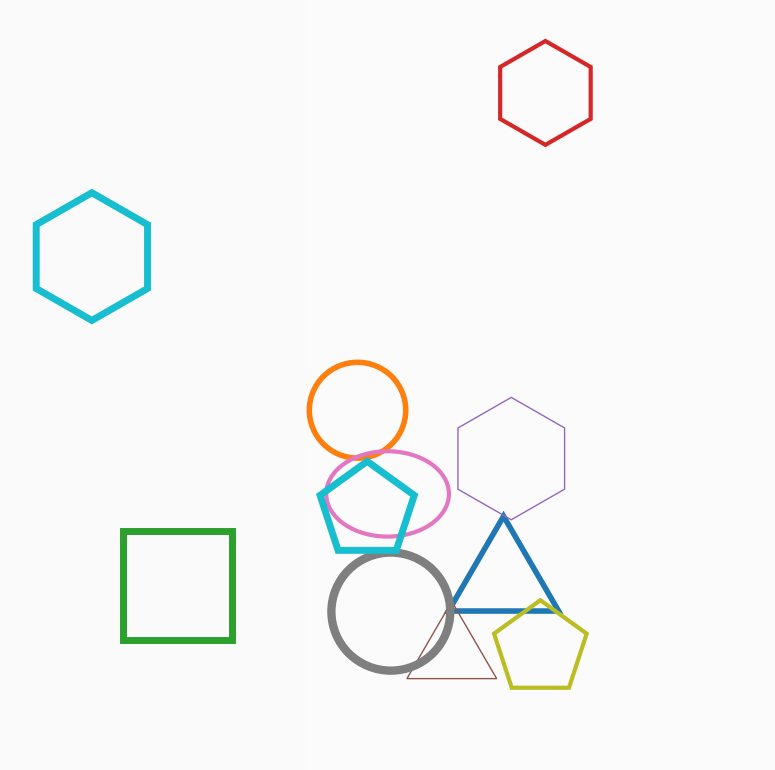[{"shape": "triangle", "thickness": 2, "radius": 0.41, "center": [0.65, 0.247]}, {"shape": "circle", "thickness": 2, "radius": 0.31, "center": [0.461, 0.467]}, {"shape": "square", "thickness": 2.5, "radius": 0.35, "center": [0.229, 0.239]}, {"shape": "hexagon", "thickness": 1.5, "radius": 0.34, "center": [0.704, 0.879]}, {"shape": "hexagon", "thickness": 0.5, "radius": 0.4, "center": [0.66, 0.404]}, {"shape": "triangle", "thickness": 0.5, "radius": 0.33, "center": [0.583, 0.152]}, {"shape": "oval", "thickness": 1.5, "radius": 0.4, "center": [0.5, 0.359]}, {"shape": "circle", "thickness": 3, "radius": 0.38, "center": [0.504, 0.206]}, {"shape": "pentagon", "thickness": 1.5, "radius": 0.31, "center": [0.697, 0.158]}, {"shape": "hexagon", "thickness": 2.5, "radius": 0.41, "center": [0.119, 0.667]}, {"shape": "pentagon", "thickness": 2.5, "radius": 0.32, "center": [0.474, 0.337]}]